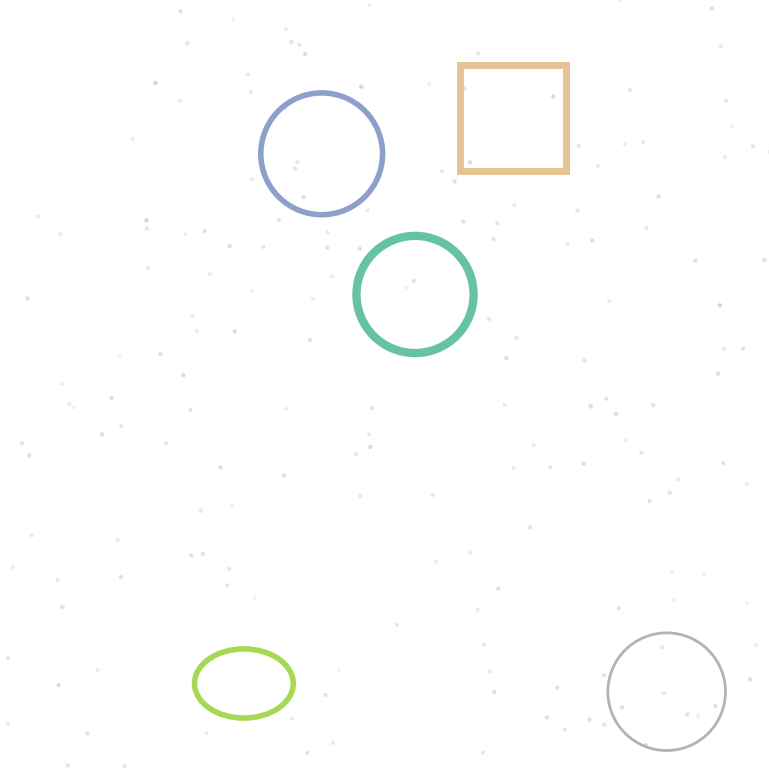[{"shape": "circle", "thickness": 3, "radius": 0.38, "center": [0.539, 0.618]}, {"shape": "circle", "thickness": 2, "radius": 0.4, "center": [0.418, 0.8]}, {"shape": "oval", "thickness": 2, "radius": 0.32, "center": [0.317, 0.112]}, {"shape": "square", "thickness": 2.5, "radius": 0.34, "center": [0.666, 0.846]}, {"shape": "circle", "thickness": 1, "radius": 0.38, "center": [0.866, 0.102]}]